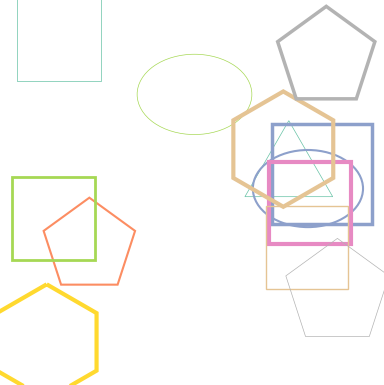[{"shape": "triangle", "thickness": 0.5, "radius": 0.66, "center": [0.75, 0.555]}, {"shape": "square", "thickness": 0.5, "radius": 0.54, "center": [0.153, 0.899]}, {"shape": "pentagon", "thickness": 1.5, "radius": 0.62, "center": [0.232, 0.362]}, {"shape": "square", "thickness": 2.5, "radius": 0.65, "center": [0.837, 0.548]}, {"shape": "oval", "thickness": 1.5, "radius": 0.72, "center": [0.8, 0.51]}, {"shape": "square", "thickness": 3, "radius": 0.53, "center": [0.805, 0.472]}, {"shape": "square", "thickness": 2, "radius": 0.54, "center": [0.138, 0.433]}, {"shape": "oval", "thickness": 0.5, "radius": 0.74, "center": [0.505, 0.755]}, {"shape": "hexagon", "thickness": 3, "radius": 0.75, "center": [0.121, 0.112]}, {"shape": "square", "thickness": 1, "radius": 0.53, "center": [0.798, 0.357]}, {"shape": "hexagon", "thickness": 3, "radius": 0.75, "center": [0.736, 0.613]}, {"shape": "pentagon", "thickness": 2.5, "radius": 0.66, "center": [0.847, 0.851]}, {"shape": "pentagon", "thickness": 0.5, "radius": 0.7, "center": [0.876, 0.24]}]